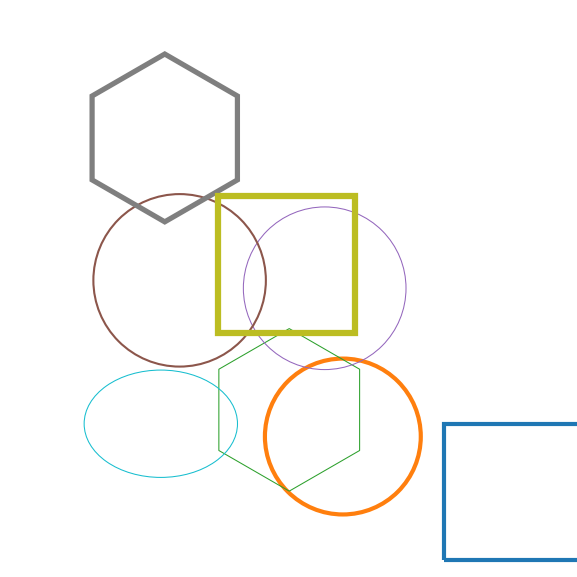[{"shape": "square", "thickness": 2, "radius": 0.59, "center": [0.886, 0.147]}, {"shape": "circle", "thickness": 2, "radius": 0.67, "center": [0.594, 0.243]}, {"shape": "hexagon", "thickness": 0.5, "radius": 0.7, "center": [0.501, 0.289]}, {"shape": "circle", "thickness": 0.5, "radius": 0.7, "center": [0.562, 0.5]}, {"shape": "circle", "thickness": 1, "radius": 0.75, "center": [0.311, 0.514]}, {"shape": "hexagon", "thickness": 2.5, "radius": 0.73, "center": [0.285, 0.76]}, {"shape": "square", "thickness": 3, "radius": 0.59, "center": [0.496, 0.542]}, {"shape": "oval", "thickness": 0.5, "radius": 0.66, "center": [0.278, 0.265]}]